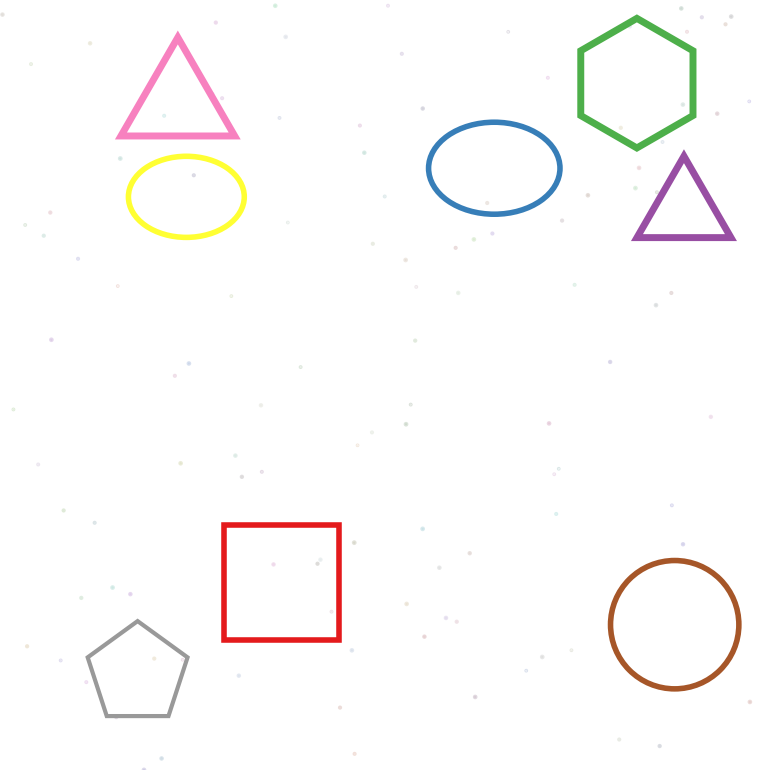[{"shape": "square", "thickness": 2, "radius": 0.37, "center": [0.365, 0.244]}, {"shape": "oval", "thickness": 2, "radius": 0.43, "center": [0.642, 0.782]}, {"shape": "hexagon", "thickness": 2.5, "radius": 0.42, "center": [0.827, 0.892]}, {"shape": "triangle", "thickness": 2.5, "radius": 0.35, "center": [0.888, 0.727]}, {"shape": "oval", "thickness": 2, "radius": 0.38, "center": [0.242, 0.744]}, {"shape": "circle", "thickness": 2, "radius": 0.42, "center": [0.876, 0.189]}, {"shape": "triangle", "thickness": 2.5, "radius": 0.43, "center": [0.231, 0.866]}, {"shape": "pentagon", "thickness": 1.5, "radius": 0.34, "center": [0.179, 0.125]}]